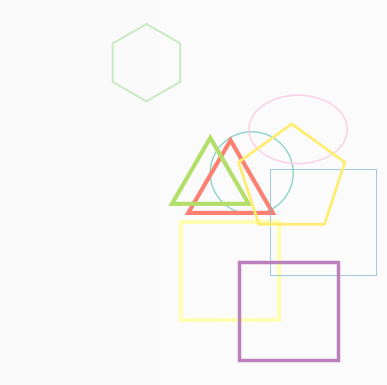[{"shape": "circle", "thickness": 1, "radius": 0.54, "center": [0.65, 0.551]}, {"shape": "square", "thickness": 3, "radius": 0.64, "center": [0.594, 0.295]}, {"shape": "triangle", "thickness": 3, "radius": 0.63, "center": [0.595, 0.51]}, {"shape": "square", "thickness": 0.5, "radius": 0.69, "center": [0.833, 0.424]}, {"shape": "triangle", "thickness": 3, "radius": 0.57, "center": [0.543, 0.528]}, {"shape": "oval", "thickness": 1, "radius": 0.64, "center": [0.769, 0.664]}, {"shape": "square", "thickness": 2.5, "radius": 0.64, "center": [0.744, 0.192]}, {"shape": "hexagon", "thickness": 1.5, "radius": 0.5, "center": [0.378, 0.837]}, {"shape": "pentagon", "thickness": 2, "radius": 0.72, "center": [0.753, 0.534]}]